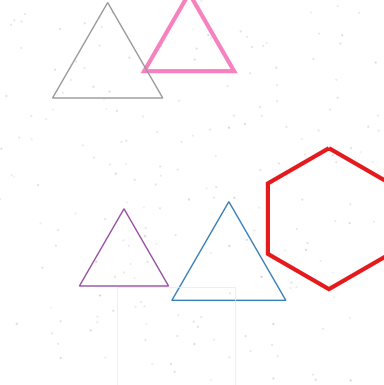[{"shape": "hexagon", "thickness": 3, "radius": 0.92, "center": [0.854, 0.432]}, {"shape": "triangle", "thickness": 1, "radius": 0.85, "center": [0.594, 0.305]}, {"shape": "triangle", "thickness": 1, "radius": 0.67, "center": [0.322, 0.324]}, {"shape": "square", "thickness": 0.5, "radius": 0.77, "center": [0.457, 0.101]}, {"shape": "triangle", "thickness": 3, "radius": 0.67, "center": [0.491, 0.883]}, {"shape": "triangle", "thickness": 1, "radius": 0.83, "center": [0.28, 0.828]}]